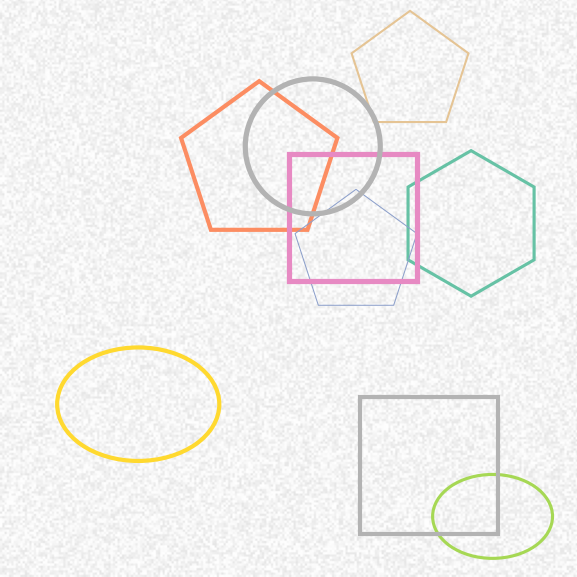[{"shape": "hexagon", "thickness": 1.5, "radius": 0.63, "center": [0.816, 0.612]}, {"shape": "pentagon", "thickness": 2, "radius": 0.71, "center": [0.449, 0.716]}, {"shape": "pentagon", "thickness": 0.5, "radius": 0.55, "center": [0.616, 0.56]}, {"shape": "square", "thickness": 2.5, "radius": 0.55, "center": [0.612, 0.622]}, {"shape": "oval", "thickness": 1.5, "radius": 0.52, "center": [0.853, 0.105]}, {"shape": "oval", "thickness": 2, "radius": 0.7, "center": [0.239, 0.299]}, {"shape": "pentagon", "thickness": 1, "radius": 0.53, "center": [0.71, 0.874]}, {"shape": "circle", "thickness": 2.5, "radius": 0.58, "center": [0.542, 0.746]}, {"shape": "square", "thickness": 2, "radius": 0.6, "center": [0.743, 0.193]}]